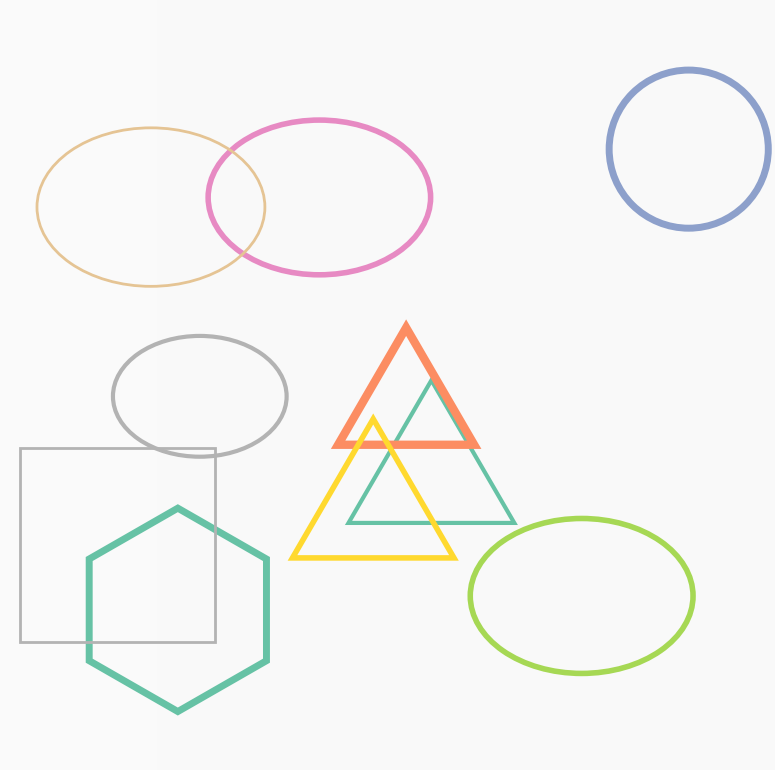[{"shape": "triangle", "thickness": 1.5, "radius": 0.62, "center": [0.557, 0.383]}, {"shape": "hexagon", "thickness": 2.5, "radius": 0.66, "center": [0.229, 0.208]}, {"shape": "triangle", "thickness": 3, "radius": 0.51, "center": [0.524, 0.473]}, {"shape": "circle", "thickness": 2.5, "radius": 0.51, "center": [0.889, 0.806]}, {"shape": "oval", "thickness": 2, "radius": 0.72, "center": [0.412, 0.744]}, {"shape": "oval", "thickness": 2, "radius": 0.72, "center": [0.751, 0.226]}, {"shape": "triangle", "thickness": 2, "radius": 0.6, "center": [0.482, 0.336]}, {"shape": "oval", "thickness": 1, "radius": 0.74, "center": [0.195, 0.731]}, {"shape": "oval", "thickness": 1.5, "radius": 0.56, "center": [0.258, 0.485]}, {"shape": "square", "thickness": 1, "radius": 0.63, "center": [0.151, 0.292]}]